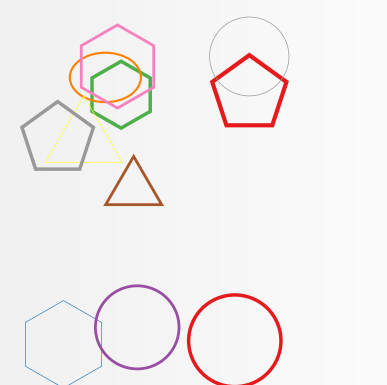[{"shape": "circle", "thickness": 2.5, "radius": 0.6, "center": [0.606, 0.115]}, {"shape": "pentagon", "thickness": 3, "radius": 0.5, "center": [0.643, 0.756]}, {"shape": "hexagon", "thickness": 0.5, "radius": 0.57, "center": [0.164, 0.106]}, {"shape": "hexagon", "thickness": 2.5, "radius": 0.43, "center": [0.313, 0.754]}, {"shape": "circle", "thickness": 2, "radius": 0.54, "center": [0.354, 0.15]}, {"shape": "oval", "thickness": 1.5, "radius": 0.46, "center": [0.272, 0.799]}, {"shape": "triangle", "thickness": 0.5, "radius": 0.58, "center": [0.216, 0.636]}, {"shape": "triangle", "thickness": 2, "radius": 0.42, "center": [0.345, 0.51]}, {"shape": "hexagon", "thickness": 2, "radius": 0.54, "center": [0.303, 0.827]}, {"shape": "pentagon", "thickness": 2.5, "radius": 0.48, "center": [0.149, 0.639]}, {"shape": "circle", "thickness": 0.5, "radius": 0.51, "center": [0.643, 0.853]}]